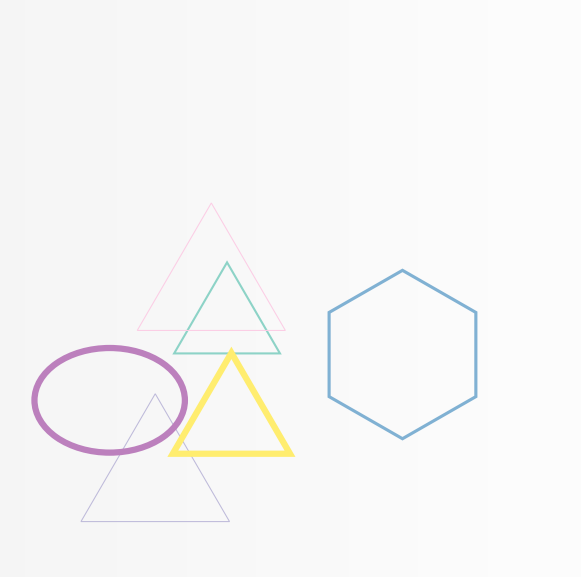[{"shape": "triangle", "thickness": 1, "radius": 0.53, "center": [0.391, 0.44]}, {"shape": "triangle", "thickness": 0.5, "radius": 0.74, "center": [0.267, 0.17]}, {"shape": "hexagon", "thickness": 1.5, "radius": 0.73, "center": [0.692, 0.385]}, {"shape": "triangle", "thickness": 0.5, "radius": 0.74, "center": [0.364, 0.501]}, {"shape": "oval", "thickness": 3, "radius": 0.65, "center": [0.189, 0.306]}, {"shape": "triangle", "thickness": 3, "radius": 0.58, "center": [0.398, 0.272]}]